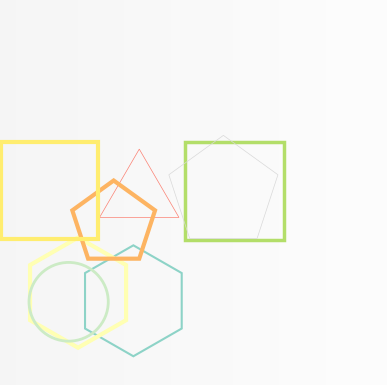[{"shape": "hexagon", "thickness": 1.5, "radius": 0.72, "center": [0.344, 0.219]}, {"shape": "hexagon", "thickness": 3, "radius": 0.72, "center": [0.201, 0.24]}, {"shape": "triangle", "thickness": 0.5, "radius": 0.59, "center": [0.359, 0.494]}, {"shape": "pentagon", "thickness": 3, "radius": 0.56, "center": [0.293, 0.419]}, {"shape": "square", "thickness": 2.5, "radius": 0.64, "center": [0.606, 0.504]}, {"shape": "pentagon", "thickness": 0.5, "radius": 0.74, "center": [0.576, 0.5]}, {"shape": "circle", "thickness": 2, "radius": 0.51, "center": [0.177, 0.216]}, {"shape": "square", "thickness": 3, "radius": 0.63, "center": [0.129, 0.506]}]